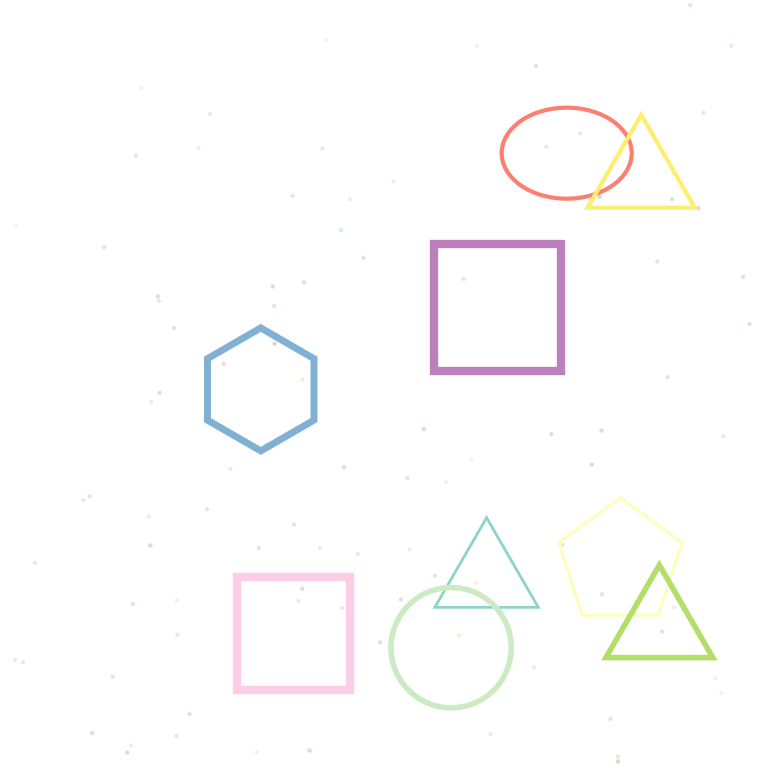[{"shape": "triangle", "thickness": 1, "radius": 0.39, "center": [0.632, 0.25]}, {"shape": "pentagon", "thickness": 1, "radius": 0.42, "center": [0.806, 0.269]}, {"shape": "oval", "thickness": 1.5, "radius": 0.42, "center": [0.736, 0.801]}, {"shape": "hexagon", "thickness": 2.5, "radius": 0.4, "center": [0.339, 0.494]}, {"shape": "triangle", "thickness": 2, "radius": 0.4, "center": [0.856, 0.186]}, {"shape": "square", "thickness": 3, "radius": 0.37, "center": [0.381, 0.177]}, {"shape": "square", "thickness": 3, "radius": 0.41, "center": [0.646, 0.601]}, {"shape": "circle", "thickness": 2, "radius": 0.39, "center": [0.586, 0.159]}, {"shape": "triangle", "thickness": 1.5, "radius": 0.4, "center": [0.833, 0.77]}]